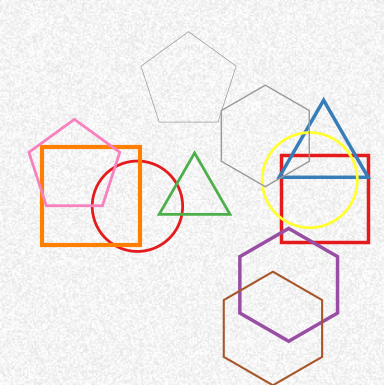[{"shape": "circle", "thickness": 2, "radius": 0.59, "center": [0.357, 0.464]}, {"shape": "square", "thickness": 2.5, "radius": 0.56, "center": [0.842, 0.485]}, {"shape": "triangle", "thickness": 2.5, "radius": 0.67, "center": [0.841, 0.606]}, {"shape": "triangle", "thickness": 2, "radius": 0.53, "center": [0.505, 0.496]}, {"shape": "hexagon", "thickness": 2.5, "radius": 0.73, "center": [0.75, 0.26]}, {"shape": "square", "thickness": 3, "radius": 0.64, "center": [0.236, 0.492]}, {"shape": "circle", "thickness": 2, "radius": 0.62, "center": [0.805, 0.532]}, {"shape": "hexagon", "thickness": 1.5, "radius": 0.74, "center": [0.709, 0.147]}, {"shape": "pentagon", "thickness": 2, "radius": 0.62, "center": [0.193, 0.566]}, {"shape": "pentagon", "thickness": 0.5, "radius": 0.65, "center": [0.49, 0.788]}, {"shape": "hexagon", "thickness": 1, "radius": 0.66, "center": [0.689, 0.647]}]